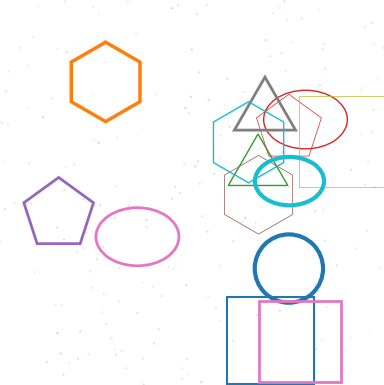[{"shape": "circle", "thickness": 3, "radius": 0.44, "center": [0.75, 0.302]}, {"shape": "square", "thickness": 1.5, "radius": 0.57, "center": [0.703, 0.116]}, {"shape": "hexagon", "thickness": 2.5, "radius": 0.52, "center": [0.274, 0.787]}, {"shape": "triangle", "thickness": 1, "radius": 0.45, "center": [0.67, 0.563]}, {"shape": "pentagon", "thickness": 0.5, "radius": 0.44, "center": [0.75, 0.666]}, {"shape": "oval", "thickness": 1, "radius": 0.54, "center": [0.793, 0.689]}, {"shape": "pentagon", "thickness": 2, "radius": 0.48, "center": [0.152, 0.444]}, {"shape": "hexagon", "thickness": 0.5, "radius": 0.51, "center": [0.672, 0.494]}, {"shape": "oval", "thickness": 2, "radius": 0.54, "center": [0.357, 0.385]}, {"shape": "square", "thickness": 2, "radius": 0.53, "center": [0.779, 0.114]}, {"shape": "triangle", "thickness": 2, "radius": 0.46, "center": [0.688, 0.708]}, {"shape": "square", "thickness": 0.5, "radius": 0.59, "center": [0.894, 0.633]}, {"shape": "hexagon", "thickness": 1, "radius": 0.53, "center": [0.646, 0.63]}, {"shape": "oval", "thickness": 3, "radius": 0.45, "center": [0.752, 0.53]}]